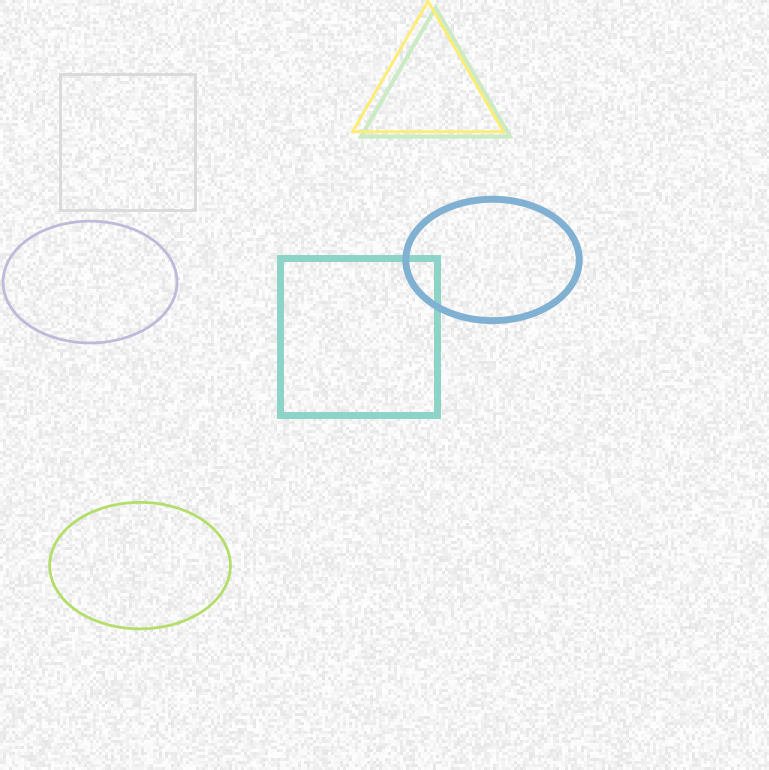[{"shape": "square", "thickness": 2.5, "radius": 0.51, "center": [0.465, 0.563]}, {"shape": "oval", "thickness": 1, "radius": 0.56, "center": [0.117, 0.634]}, {"shape": "oval", "thickness": 2.5, "radius": 0.56, "center": [0.64, 0.662]}, {"shape": "oval", "thickness": 1, "radius": 0.59, "center": [0.182, 0.265]}, {"shape": "square", "thickness": 1, "radius": 0.44, "center": [0.166, 0.816]}, {"shape": "triangle", "thickness": 1.5, "radius": 0.56, "center": [0.566, 0.878]}, {"shape": "triangle", "thickness": 1, "radius": 0.56, "center": [0.556, 0.885]}]